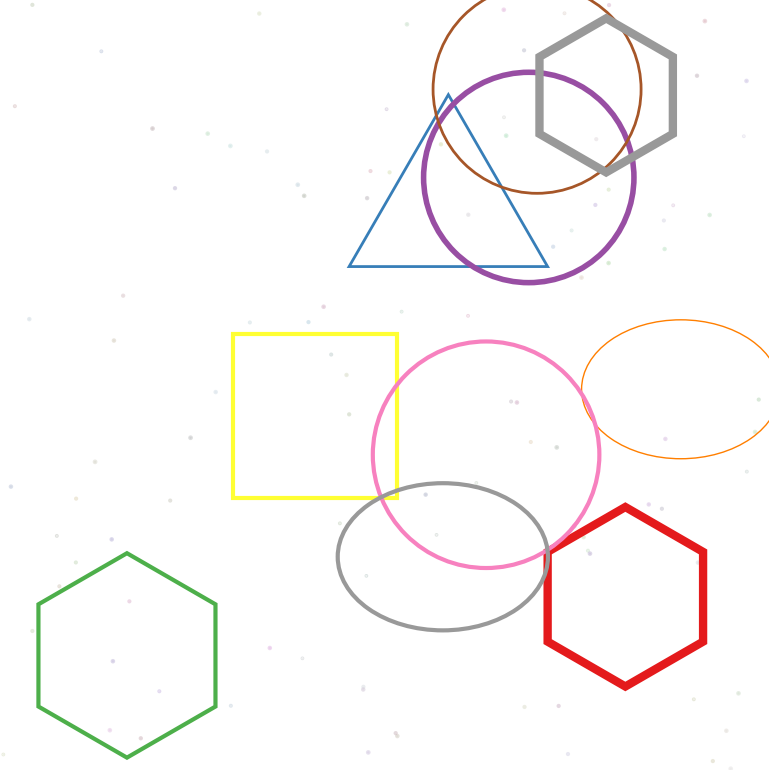[{"shape": "hexagon", "thickness": 3, "radius": 0.58, "center": [0.812, 0.225]}, {"shape": "triangle", "thickness": 1, "radius": 0.74, "center": [0.582, 0.728]}, {"shape": "hexagon", "thickness": 1.5, "radius": 0.66, "center": [0.165, 0.149]}, {"shape": "circle", "thickness": 2, "radius": 0.68, "center": [0.687, 0.77]}, {"shape": "oval", "thickness": 0.5, "radius": 0.64, "center": [0.884, 0.494]}, {"shape": "square", "thickness": 1.5, "radius": 0.53, "center": [0.409, 0.46]}, {"shape": "circle", "thickness": 1, "radius": 0.68, "center": [0.697, 0.884]}, {"shape": "circle", "thickness": 1.5, "radius": 0.74, "center": [0.631, 0.409]}, {"shape": "hexagon", "thickness": 3, "radius": 0.5, "center": [0.787, 0.876]}, {"shape": "oval", "thickness": 1.5, "radius": 0.68, "center": [0.575, 0.277]}]